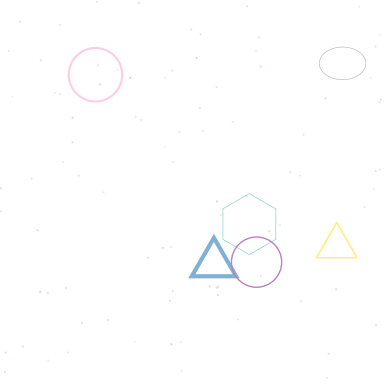[{"shape": "hexagon", "thickness": 0.5, "radius": 0.4, "center": [0.648, 0.418]}, {"shape": "oval", "thickness": 0.5, "radius": 0.3, "center": [0.89, 0.835]}, {"shape": "triangle", "thickness": 3, "radius": 0.33, "center": [0.556, 0.316]}, {"shape": "circle", "thickness": 1.5, "radius": 0.35, "center": [0.248, 0.806]}, {"shape": "circle", "thickness": 1, "radius": 0.33, "center": [0.666, 0.319]}, {"shape": "triangle", "thickness": 1, "radius": 0.3, "center": [0.875, 0.361]}]